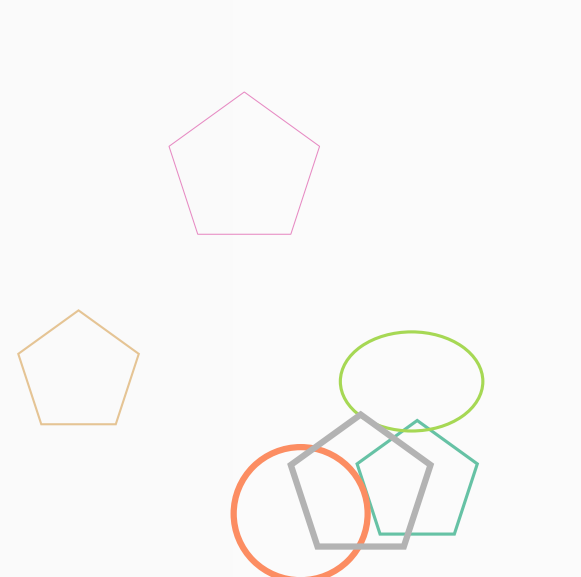[{"shape": "pentagon", "thickness": 1.5, "radius": 0.54, "center": [0.718, 0.162]}, {"shape": "circle", "thickness": 3, "radius": 0.58, "center": [0.517, 0.11]}, {"shape": "pentagon", "thickness": 0.5, "radius": 0.68, "center": [0.42, 0.704]}, {"shape": "oval", "thickness": 1.5, "radius": 0.61, "center": [0.708, 0.339]}, {"shape": "pentagon", "thickness": 1, "radius": 0.55, "center": [0.135, 0.353]}, {"shape": "pentagon", "thickness": 3, "radius": 0.63, "center": [0.621, 0.155]}]